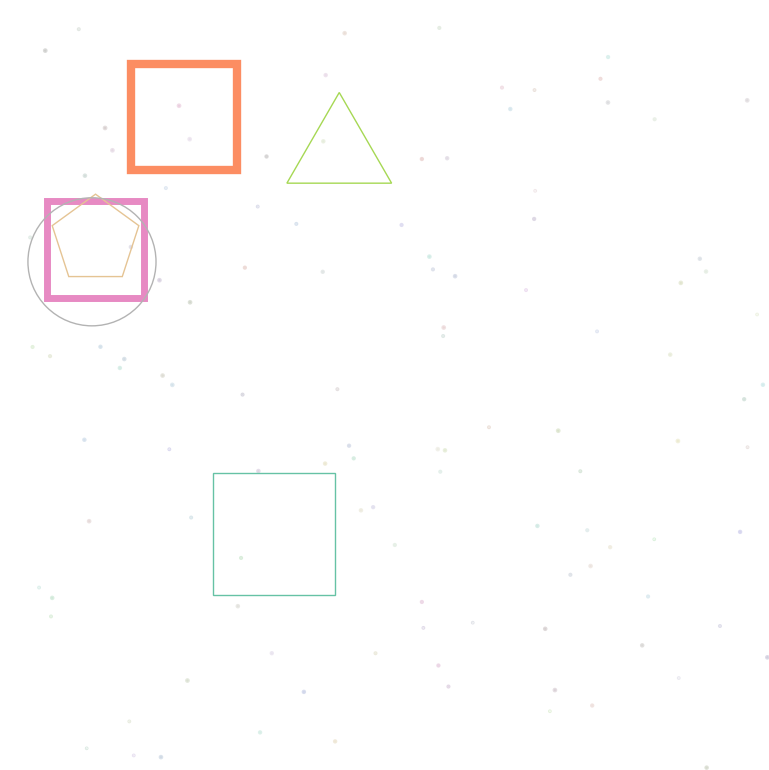[{"shape": "square", "thickness": 0.5, "radius": 0.39, "center": [0.356, 0.307]}, {"shape": "square", "thickness": 3, "radius": 0.35, "center": [0.239, 0.848]}, {"shape": "square", "thickness": 2.5, "radius": 0.31, "center": [0.124, 0.676]}, {"shape": "triangle", "thickness": 0.5, "radius": 0.39, "center": [0.441, 0.801]}, {"shape": "pentagon", "thickness": 0.5, "radius": 0.3, "center": [0.124, 0.689]}, {"shape": "circle", "thickness": 0.5, "radius": 0.42, "center": [0.119, 0.66]}]